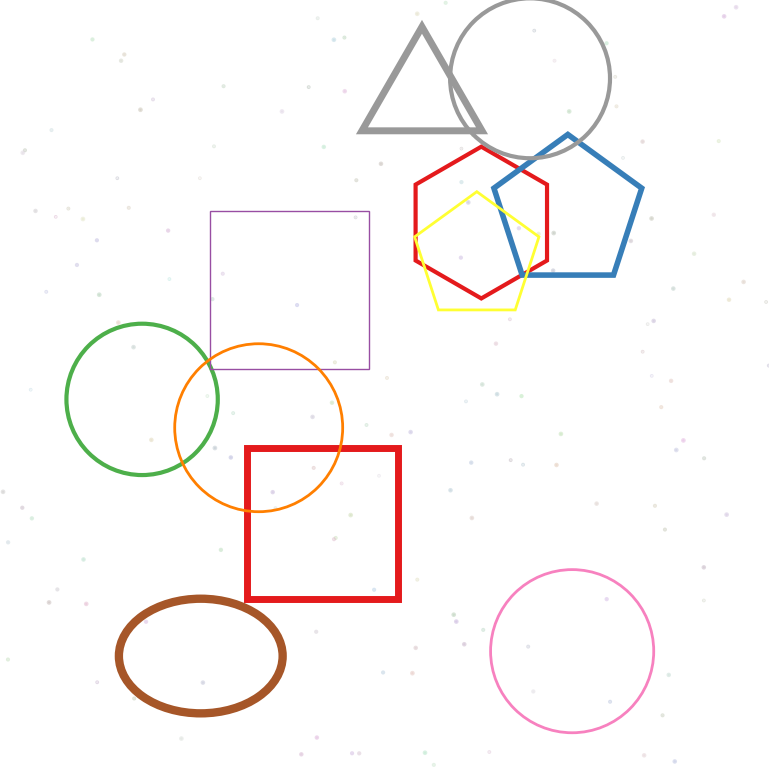[{"shape": "hexagon", "thickness": 1.5, "radius": 0.49, "center": [0.625, 0.711]}, {"shape": "square", "thickness": 2.5, "radius": 0.49, "center": [0.419, 0.321]}, {"shape": "pentagon", "thickness": 2, "radius": 0.5, "center": [0.737, 0.724]}, {"shape": "circle", "thickness": 1.5, "radius": 0.49, "center": [0.185, 0.481]}, {"shape": "square", "thickness": 0.5, "radius": 0.51, "center": [0.376, 0.623]}, {"shape": "circle", "thickness": 1, "radius": 0.55, "center": [0.336, 0.445]}, {"shape": "pentagon", "thickness": 1, "radius": 0.42, "center": [0.619, 0.666]}, {"shape": "oval", "thickness": 3, "radius": 0.53, "center": [0.261, 0.148]}, {"shape": "circle", "thickness": 1, "radius": 0.53, "center": [0.743, 0.154]}, {"shape": "circle", "thickness": 1.5, "radius": 0.52, "center": [0.688, 0.898]}, {"shape": "triangle", "thickness": 2.5, "radius": 0.45, "center": [0.548, 0.875]}]